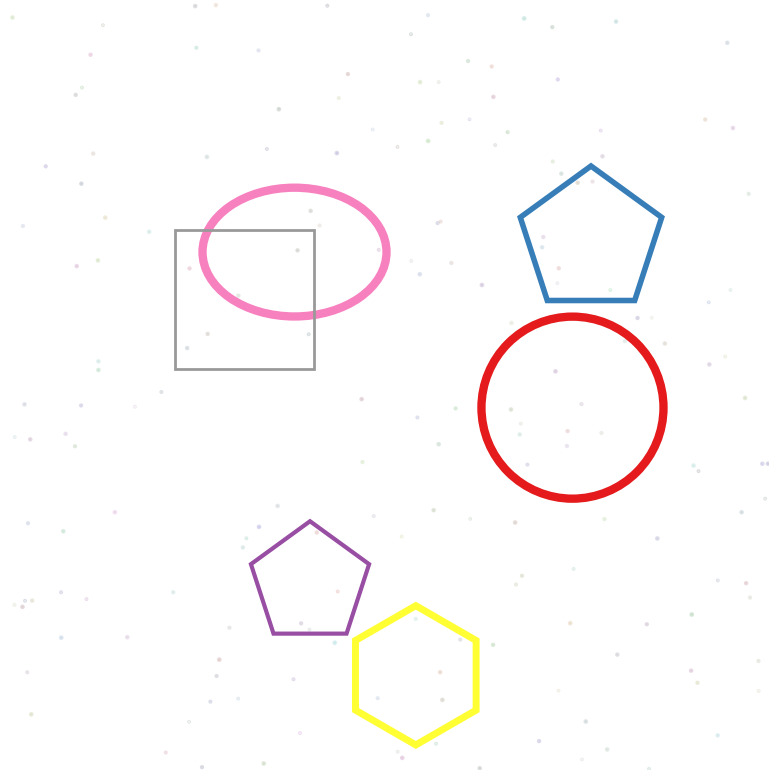[{"shape": "circle", "thickness": 3, "radius": 0.59, "center": [0.743, 0.471]}, {"shape": "pentagon", "thickness": 2, "radius": 0.48, "center": [0.768, 0.688]}, {"shape": "pentagon", "thickness": 1.5, "radius": 0.4, "center": [0.403, 0.242]}, {"shape": "hexagon", "thickness": 2.5, "radius": 0.45, "center": [0.54, 0.123]}, {"shape": "oval", "thickness": 3, "radius": 0.6, "center": [0.382, 0.673]}, {"shape": "square", "thickness": 1, "radius": 0.45, "center": [0.318, 0.611]}]